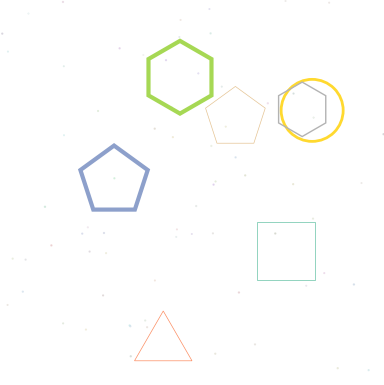[{"shape": "square", "thickness": 0.5, "radius": 0.37, "center": [0.743, 0.347]}, {"shape": "triangle", "thickness": 0.5, "radius": 0.43, "center": [0.424, 0.106]}, {"shape": "pentagon", "thickness": 3, "radius": 0.46, "center": [0.296, 0.53]}, {"shape": "hexagon", "thickness": 3, "radius": 0.47, "center": [0.467, 0.799]}, {"shape": "circle", "thickness": 2, "radius": 0.4, "center": [0.811, 0.713]}, {"shape": "pentagon", "thickness": 0.5, "radius": 0.41, "center": [0.611, 0.694]}, {"shape": "hexagon", "thickness": 1, "radius": 0.35, "center": [0.785, 0.716]}]